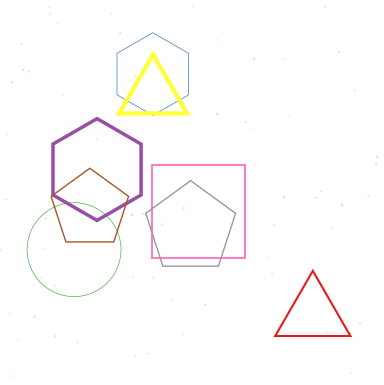[{"shape": "triangle", "thickness": 1.5, "radius": 0.56, "center": [0.813, 0.184]}, {"shape": "hexagon", "thickness": 0.5, "radius": 0.54, "center": [0.397, 0.808]}, {"shape": "circle", "thickness": 0.5, "radius": 0.61, "center": [0.192, 0.352]}, {"shape": "hexagon", "thickness": 2.5, "radius": 0.66, "center": [0.252, 0.56]}, {"shape": "triangle", "thickness": 3, "radius": 0.51, "center": [0.398, 0.756]}, {"shape": "pentagon", "thickness": 1, "radius": 0.53, "center": [0.233, 0.457]}, {"shape": "square", "thickness": 1.5, "radius": 0.6, "center": [0.516, 0.45]}, {"shape": "pentagon", "thickness": 1, "radius": 0.61, "center": [0.495, 0.408]}]